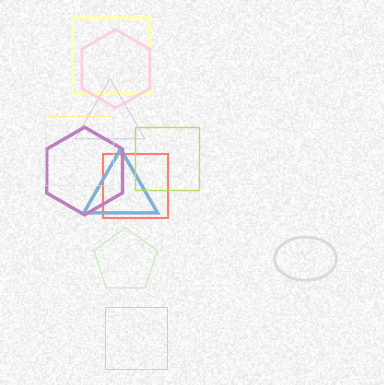[{"shape": "square", "thickness": 0.5, "radius": 0.4, "center": [0.354, 0.122]}, {"shape": "square", "thickness": 2, "radius": 0.5, "center": [0.287, 0.857]}, {"shape": "triangle", "thickness": 0.5, "radius": 0.52, "center": [0.286, 0.691]}, {"shape": "square", "thickness": 1.5, "radius": 0.42, "center": [0.353, 0.517]}, {"shape": "triangle", "thickness": 2.5, "radius": 0.55, "center": [0.313, 0.502]}, {"shape": "square", "thickness": 1, "radius": 0.41, "center": [0.433, 0.588]}, {"shape": "hexagon", "thickness": 2, "radius": 0.51, "center": [0.301, 0.821]}, {"shape": "oval", "thickness": 2, "radius": 0.4, "center": [0.794, 0.328]}, {"shape": "hexagon", "thickness": 2.5, "radius": 0.57, "center": [0.22, 0.556]}, {"shape": "pentagon", "thickness": 1, "radius": 0.43, "center": [0.326, 0.322]}, {"shape": "square", "thickness": 0.5, "radius": 0.44, "center": [0.205, 0.609]}]